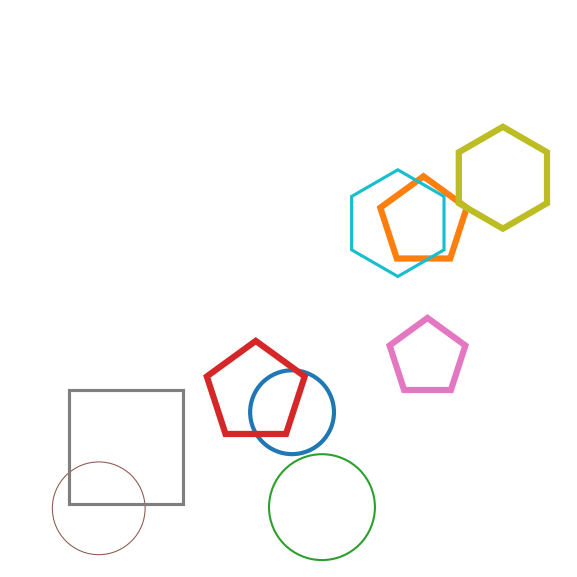[{"shape": "circle", "thickness": 2, "radius": 0.36, "center": [0.506, 0.285]}, {"shape": "pentagon", "thickness": 3, "radius": 0.39, "center": [0.733, 0.615]}, {"shape": "circle", "thickness": 1, "radius": 0.46, "center": [0.558, 0.121]}, {"shape": "pentagon", "thickness": 3, "radius": 0.45, "center": [0.443, 0.32]}, {"shape": "circle", "thickness": 0.5, "radius": 0.4, "center": [0.171, 0.119]}, {"shape": "pentagon", "thickness": 3, "radius": 0.34, "center": [0.74, 0.38]}, {"shape": "square", "thickness": 1.5, "radius": 0.49, "center": [0.218, 0.225]}, {"shape": "hexagon", "thickness": 3, "radius": 0.44, "center": [0.871, 0.691]}, {"shape": "hexagon", "thickness": 1.5, "radius": 0.46, "center": [0.689, 0.613]}]